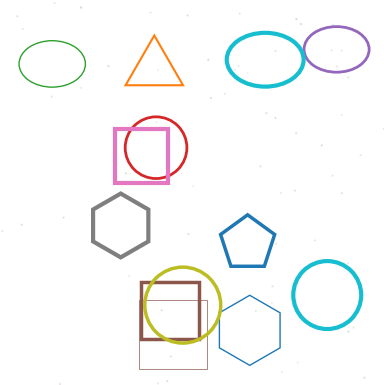[{"shape": "pentagon", "thickness": 2.5, "radius": 0.37, "center": [0.643, 0.368]}, {"shape": "hexagon", "thickness": 1, "radius": 0.45, "center": [0.649, 0.142]}, {"shape": "triangle", "thickness": 1.5, "radius": 0.43, "center": [0.401, 0.822]}, {"shape": "oval", "thickness": 1, "radius": 0.43, "center": [0.136, 0.834]}, {"shape": "circle", "thickness": 2, "radius": 0.4, "center": [0.405, 0.616]}, {"shape": "oval", "thickness": 2, "radius": 0.42, "center": [0.874, 0.872]}, {"shape": "square", "thickness": 2.5, "radius": 0.37, "center": [0.442, 0.194]}, {"shape": "square", "thickness": 0.5, "radius": 0.44, "center": [0.449, 0.131]}, {"shape": "square", "thickness": 3, "radius": 0.35, "center": [0.367, 0.594]}, {"shape": "hexagon", "thickness": 3, "radius": 0.41, "center": [0.314, 0.414]}, {"shape": "circle", "thickness": 2.5, "radius": 0.49, "center": [0.475, 0.208]}, {"shape": "circle", "thickness": 3, "radius": 0.44, "center": [0.85, 0.234]}, {"shape": "oval", "thickness": 3, "radius": 0.5, "center": [0.689, 0.845]}]